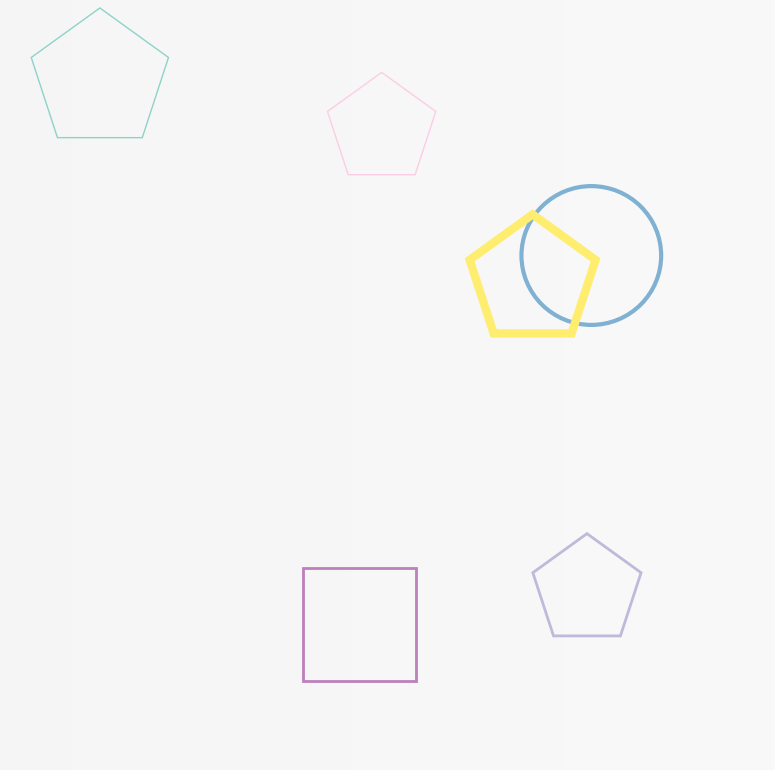[{"shape": "pentagon", "thickness": 0.5, "radius": 0.47, "center": [0.129, 0.897]}, {"shape": "pentagon", "thickness": 1, "radius": 0.37, "center": [0.757, 0.234]}, {"shape": "circle", "thickness": 1.5, "radius": 0.45, "center": [0.763, 0.668]}, {"shape": "pentagon", "thickness": 0.5, "radius": 0.37, "center": [0.492, 0.833]}, {"shape": "square", "thickness": 1, "radius": 0.37, "center": [0.464, 0.189]}, {"shape": "pentagon", "thickness": 3, "radius": 0.43, "center": [0.687, 0.636]}]